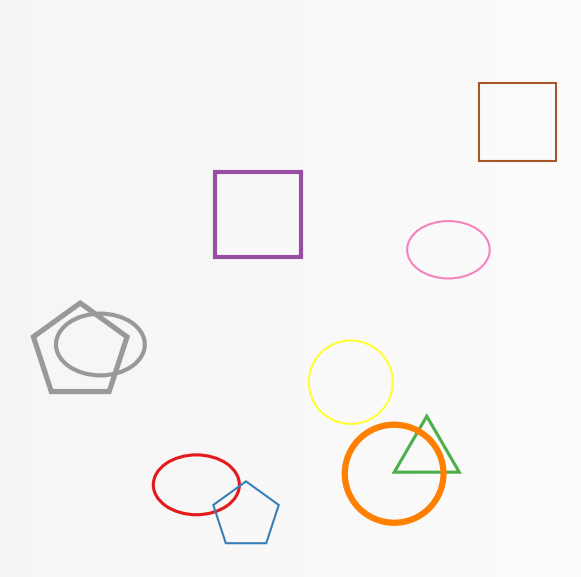[{"shape": "oval", "thickness": 1.5, "radius": 0.37, "center": [0.338, 0.16]}, {"shape": "pentagon", "thickness": 1, "radius": 0.3, "center": [0.423, 0.106]}, {"shape": "triangle", "thickness": 1.5, "radius": 0.32, "center": [0.734, 0.214]}, {"shape": "square", "thickness": 2, "radius": 0.37, "center": [0.444, 0.628]}, {"shape": "circle", "thickness": 3, "radius": 0.42, "center": [0.678, 0.179]}, {"shape": "circle", "thickness": 1, "radius": 0.36, "center": [0.603, 0.337]}, {"shape": "square", "thickness": 1, "radius": 0.34, "center": [0.89, 0.787]}, {"shape": "oval", "thickness": 1, "radius": 0.36, "center": [0.771, 0.567]}, {"shape": "pentagon", "thickness": 2.5, "radius": 0.42, "center": [0.138, 0.39]}, {"shape": "oval", "thickness": 2, "radius": 0.38, "center": [0.173, 0.403]}]